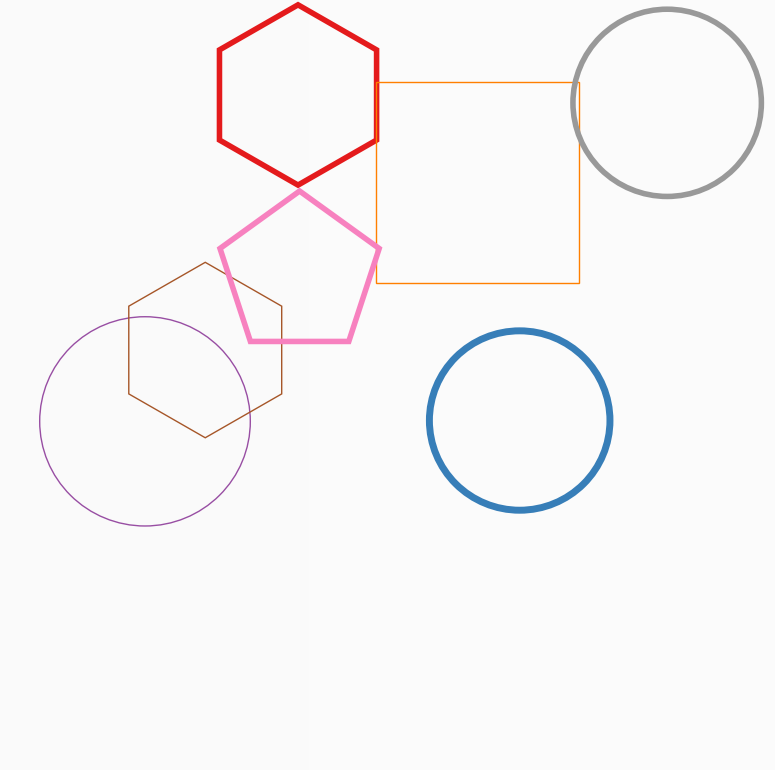[{"shape": "hexagon", "thickness": 2, "radius": 0.59, "center": [0.385, 0.877]}, {"shape": "circle", "thickness": 2.5, "radius": 0.58, "center": [0.671, 0.454]}, {"shape": "circle", "thickness": 0.5, "radius": 0.68, "center": [0.187, 0.453]}, {"shape": "square", "thickness": 0.5, "radius": 0.66, "center": [0.616, 0.763]}, {"shape": "hexagon", "thickness": 0.5, "radius": 0.57, "center": [0.265, 0.545]}, {"shape": "pentagon", "thickness": 2, "radius": 0.54, "center": [0.387, 0.644]}, {"shape": "circle", "thickness": 2, "radius": 0.61, "center": [0.861, 0.866]}]